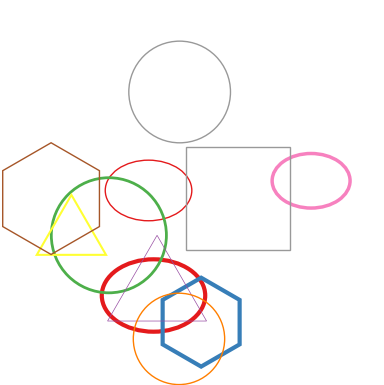[{"shape": "oval", "thickness": 1, "radius": 0.56, "center": [0.386, 0.505]}, {"shape": "oval", "thickness": 3, "radius": 0.67, "center": [0.399, 0.232]}, {"shape": "hexagon", "thickness": 3, "radius": 0.58, "center": [0.522, 0.163]}, {"shape": "circle", "thickness": 2, "radius": 0.75, "center": [0.283, 0.389]}, {"shape": "triangle", "thickness": 0.5, "radius": 0.74, "center": [0.408, 0.24]}, {"shape": "circle", "thickness": 1, "radius": 0.59, "center": [0.465, 0.12]}, {"shape": "triangle", "thickness": 1.5, "radius": 0.52, "center": [0.185, 0.39]}, {"shape": "hexagon", "thickness": 1, "radius": 0.73, "center": [0.133, 0.484]}, {"shape": "oval", "thickness": 2.5, "radius": 0.51, "center": [0.808, 0.53]}, {"shape": "square", "thickness": 1, "radius": 0.67, "center": [0.618, 0.484]}, {"shape": "circle", "thickness": 1, "radius": 0.66, "center": [0.467, 0.761]}]